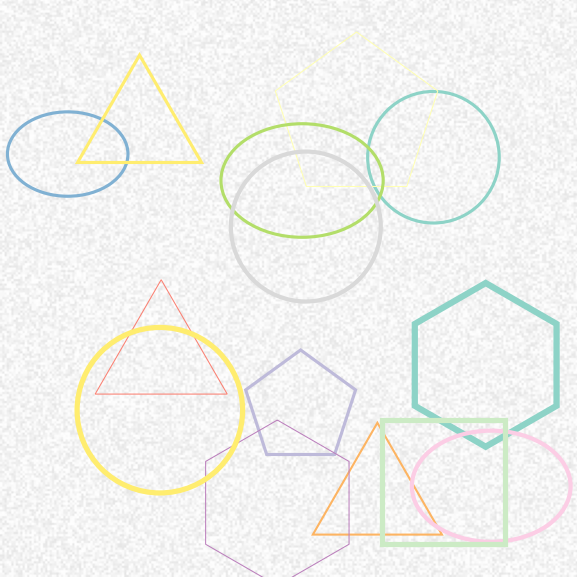[{"shape": "circle", "thickness": 1.5, "radius": 0.57, "center": [0.751, 0.727]}, {"shape": "hexagon", "thickness": 3, "radius": 0.71, "center": [0.841, 0.367]}, {"shape": "pentagon", "thickness": 0.5, "radius": 0.74, "center": [0.617, 0.796]}, {"shape": "pentagon", "thickness": 1.5, "radius": 0.5, "center": [0.521, 0.293]}, {"shape": "triangle", "thickness": 0.5, "radius": 0.66, "center": [0.279, 0.383]}, {"shape": "oval", "thickness": 1.5, "radius": 0.52, "center": [0.117, 0.732]}, {"shape": "triangle", "thickness": 1, "radius": 0.65, "center": [0.653, 0.138]}, {"shape": "oval", "thickness": 1.5, "radius": 0.7, "center": [0.523, 0.687]}, {"shape": "oval", "thickness": 2, "radius": 0.69, "center": [0.851, 0.157]}, {"shape": "circle", "thickness": 2, "radius": 0.65, "center": [0.53, 0.607]}, {"shape": "hexagon", "thickness": 0.5, "radius": 0.72, "center": [0.48, 0.128]}, {"shape": "square", "thickness": 2.5, "radius": 0.53, "center": [0.768, 0.165]}, {"shape": "circle", "thickness": 2.5, "radius": 0.72, "center": [0.277, 0.289]}, {"shape": "triangle", "thickness": 1.5, "radius": 0.62, "center": [0.242, 0.78]}]